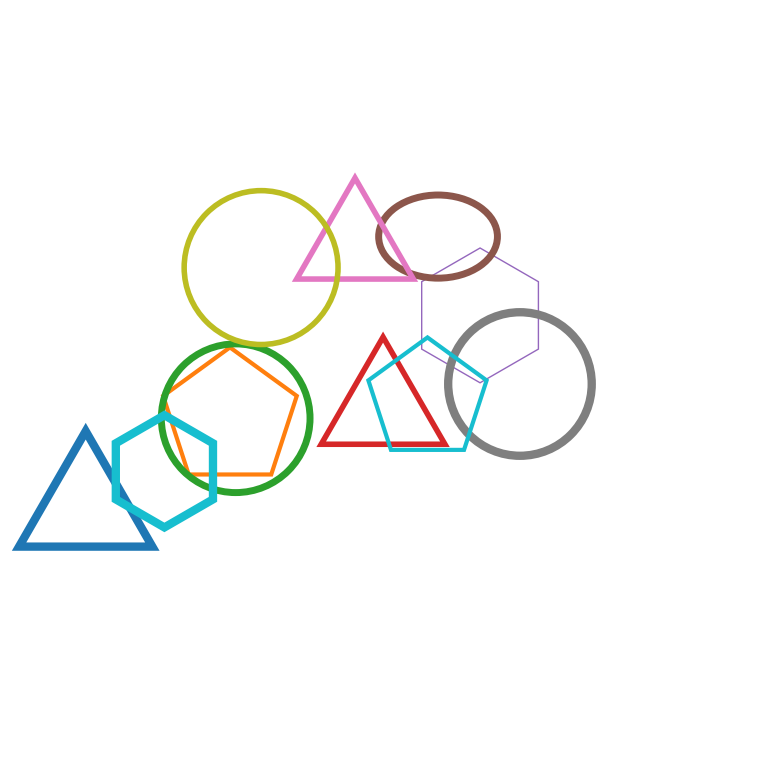[{"shape": "triangle", "thickness": 3, "radius": 0.5, "center": [0.111, 0.34]}, {"shape": "pentagon", "thickness": 1.5, "radius": 0.46, "center": [0.299, 0.458]}, {"shape": "circle", "thickness": 2.5, "radius": 0.48, "center": [0.306, 0.457]}, {"shape": "triangle", "thickness": 2, "radius": 0.46, "center": [0.497, 0.469]}, {"shape": "hexagon", "thickness": 0.5, "radius": 0.44, "center": [0.623, 0.59]}, {"shape": "oval", "thickness": 2.5, "radius": 0.39, "center": [0.569, 0.693]}, {"shape": "triangle", "thickness": 2, "radius": 0.44, "center": [0.461, 0.681]}, {"shape": "circle", "thickness": 3, "radius": 0.47, "center": [0.675, 0.501]}, {"shape": "circle", "thickness": 2, "radius": 0.5, "center": [0.339, 0.652]}, {"shape": "pentagon", "thickness": 1.5, "radius": 0.4, "center": [0.555, 0.481]}, {"shape": "hexagon", "thickness": 3, "radius": 0.36, "center": [0.214, 0.388]}]